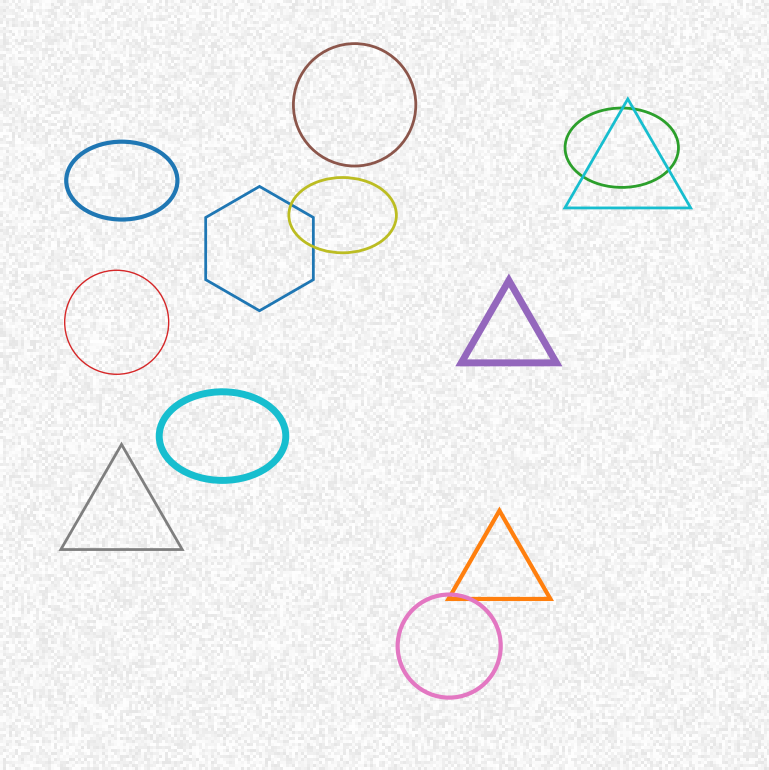[{"shape": "oval", "thickness": 1.5, "radius": 0.36, "center": [0.158, 0.765]}, {"shape": "hexagon", "thickness": 1, "radius": 0.4, "center": [0.337, 0.677]}, {"shape": "triangle", "thickness": 1.5, "radius": 0.38, "center": [0.649, 0.26]}, {"shape": "oval", "thickness": 1, "radius": 0.37, "center": [0.807, 0.808]}, {"shape": "circle", "thickness": 0.5, "radius": 0.34, "center": [0.152, 0.581]}, {"shape": "triangle", "thickness": 2.5, "radius": 0.36, "center": [0.661, 0.564]}, {"shape": "circle", "thickness": 1, "radius": 0.4, "center": [0.461, 0.864]}, {"shape": "circle", "thickness": 1.5, "radius": 0.33, "center": [0.583, 0.161]}, {"shape": "triangle", "thickness": 1, "radius": 0.46, "center": [0.158, 0.332]}, {"shape": "oval", "thickness": 1, "radius": 0.35, "center": [0.445, 0.721]}, {"shape": "oval", "thickness": 2.5, "radius": 0.41, "center": [0.289, 0.434]}, {"shape": "triangle", "thickness": 1, "radius": 0.47, "center": [0.815, 0.777]}]